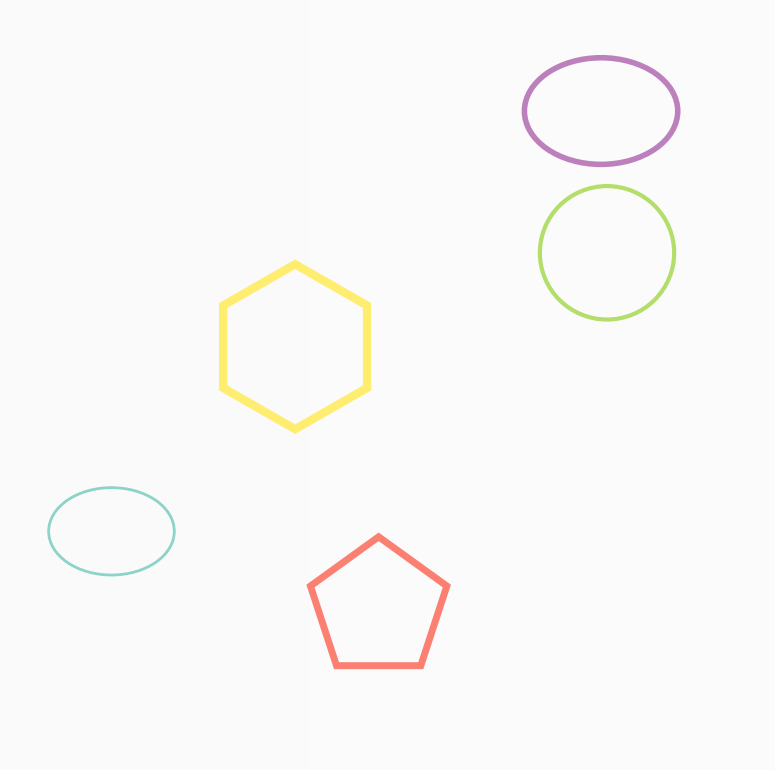[{"shape": "oval", "thickness": 1, "radius": 0.41, "center": [0.144, 0.31]}, {"shape": "pentagon", "thickness": 2.5, "radius": 0.46, "center": [0.489, 0.21]}, {"shape": "circle", "thickness": 1.5, "radius": 0.43, "center": [0.783, 0.672]}, {"shape": "oval", "thickness": 2, "radius": 0.49, "center": [0.776, 0.856]}, {"shape": "hexagon", "thickness": 3, "radius": 0.54, "center": [0.381, 0.55]}]